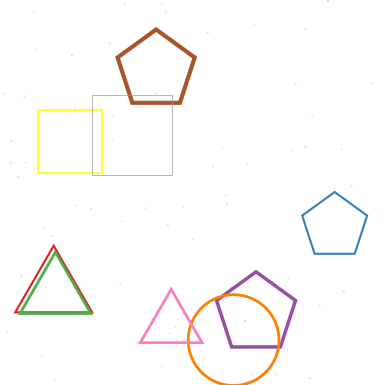[{"shape": "triangle", "thickness": 1.5, "radius": 0.58, "center": [0.139, 0.246]}, {"shape": "pentagon", "thickness": 1.5, "radius": 0.44, "center": [0.869, 0.413]}, {"shape": "triangle", "thickness": 2, "radius": 0.53, "center": [0.144, 0.239]}, {"shape": "pentagon", "thickness": 2.5, "radius": 0.54, "center": [0.665, 0.186]}, {"shape": "circle", "thickness": 2, "radius": 0.59, "center": [0.607, 0.117]}, {"shape": "square", "thickness": 1.5, "radius": 0.41, "center": [0.182, 0.632]}, {"shape": "pentagon", "thickness": 3, "radius": 0.53, "center": [0.406, 0.818]}, {"shape": "triangle", "thickness": 2, "radius": 0.46, "center": [0.445, 0.156]}, {"shape": "square", "thickness": 0.5, "radius": 0.52, "center": [0.343, 0.649]}]